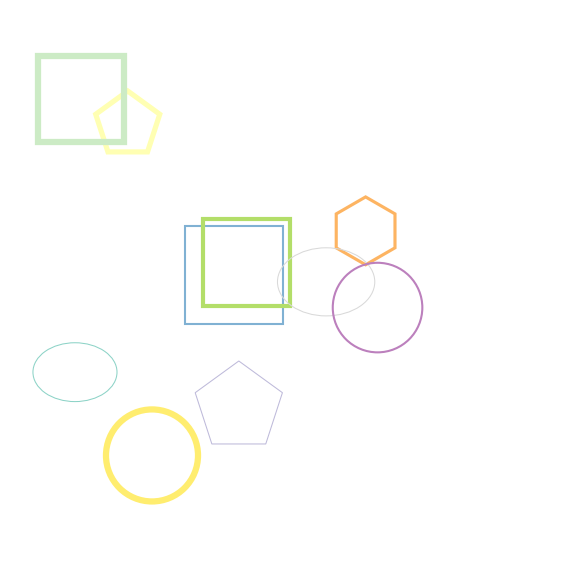[{"shape": "oval", "thickness": 0.5, "radius": 0.36, "center": [0.13, 0.355]}, {"shape": "pentagon", "thickness": 2.5, "radius": 0.29, "center": [0.221, 0.783]}, {"shape": "pentagon", "thickness": 0.5, "radius": 0.4, "center": [0.414, 0.295]}, {"shape": "square", "thickness": 1, "radius": 0.42, "center": [0.405, 0.523]}, {"shape": "hexagon", "thickness": 1.5, "radius": 0.29, "center": [0.633, 0.599]}, {"shape": "square", "thickness": 2, "radius": 0.38, "center": [0.427, 0.545]}, {"shape": "oval", "thickness": 0.5, "radius": 0.42, "center": [0.565, 0.511]}, {"shape": "circle", "thickness": 1, "radius": 0.39, "center": [0.654, 0.467]}, {"shape": "square", "thickness": 3, "radius": 0.37, "center": [0.141, 0.827]}, {"shape": "circle", "thickness": 3, "radius": 0.4, "center": [0.263, 0.21]}]